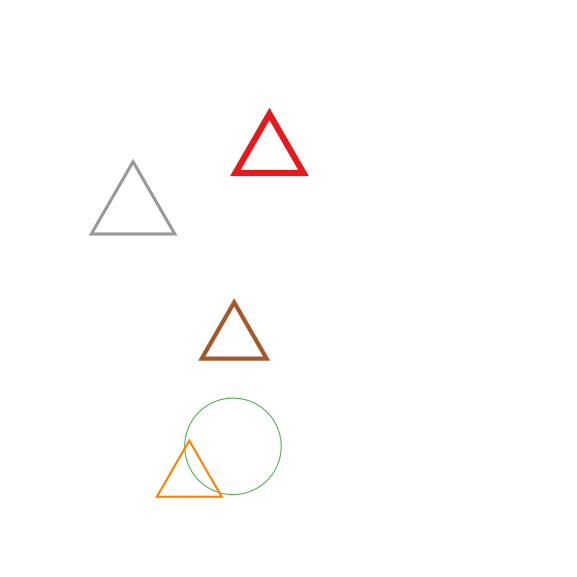[{"shape": "triangle", "thickness": 3, "radius": 0.34, "center": [0.467, 0.734]}, {"shape": "circle", "thickness": 0.5, "radius": 0.42, "center": [0.403, 0.226]}, {"shape": "triangle", "thickness": 1, "radius": 0.32, "center": [0.328, 0.171]}, {"shape": "triangle", "thickness": 2, "radius": 0.32, "center": [0.406, 0.411]}, {"shape": "triangle", "thickness": 1.5, "radius": 0.42, "center": [0.23, 0.636]}]